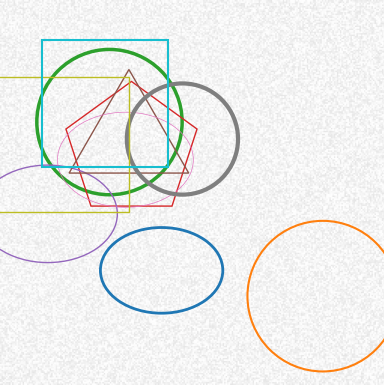[{"shape": "oval", "thickness": 2, "radius": 0.79, "center": [0.42, 0.298]}, {"shape": "circle", "thickness": 1.5, "radius": 0.98, "center": [0.838, 0.231]}, {"shape": "circle", "thickness": 2.5, "radius": 0.94, "center": [0.284, 0.683]}, {"shape": "pentagon", "thickness": 1, "radius": 0.89, "center": [0.341, 0.61]}, {"shape": "oval", "thickness": 1, "radius": 0.9, "center": [0.124, 0.445]}, {"shape": "triangle", "thickness": 1, "radius": 0.9, "center": [0.335, 0.64]}, {"shape": "oval", "thickness": 0.5, "radius": 0.88, "center": [0.326, 0.585]}, {"shape": "circle", "thickness": 3, "radius": 0.72, "center": [0.474, 0.639]}, {"shape": "square", "thickness": 1, "radius": 0.88, "center": [0.159, 0.624]}, {"shape": "square", "thickness": 1.5, "radius": 0.82, "center": [0.273, 0.731]}]